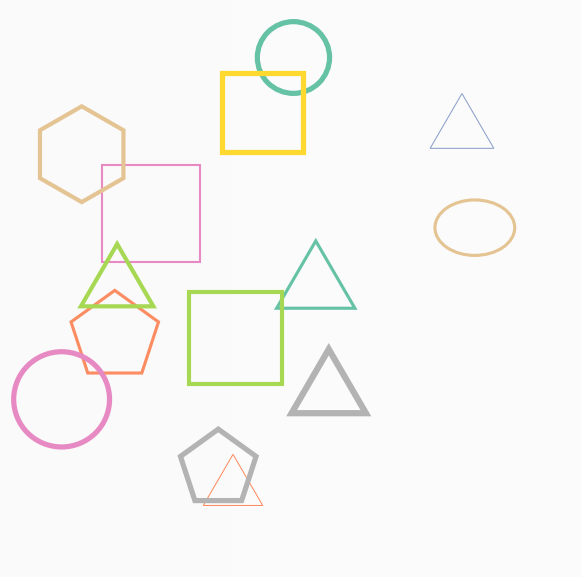[{"shape": "triangle", "thickness": 1.5, "radius": 0.39, "center": [0.543, 0.504]}, {"shape": "circle", "thickness": 2.5, "radius": 0.31, "center": [0.505, 0.9]}, {"shape": "triangle", "thickness": 0.5, "radius": 0.3, "center": [0.401, 0.153]}, {"shape": "pentagon", "thickness": 1.5, "radius": 0.4, "center": [0.197, 0.417]}, {"shape": "triangle", "thickness": 0.5, "radius": 0.32, "center": [0.795, 0.774]}, {"shape": "square", "thickness": 1, "radius": 0.42, "center": [0.259, 0.63]}, {"shape": "circle", "thickness": 2.5, "radius": 0.41, "center": [0.106, 0.308]}, {"shape": "square", "thickness": 2, "radius": 0.4, "center": [0.406, 0.414]}, {"shape": "triangle", "thickness": 2, "radius": 0.36, "center": [0.202, 0.505]}, {"shape": "square", "thickness": 2.5, "radius": 0.35, "center": [0.452, 0.804]}, {"shape": "oval", "thickness": 1.5, "radius": 0.34, "center": [0.817, 0.605]}, {"shape": "hexagon", "thickness": 2, "radius": 0.41, "center": [0.141, 0.732]}, {"shape": "pentagon", "thickness": 2.5, "radius": 0.34, "center": [0.376, 0.188]}, {"shape": "triangle", "thickness": 3, "radius": 0.37, "center": [0.566, 0.321]}]